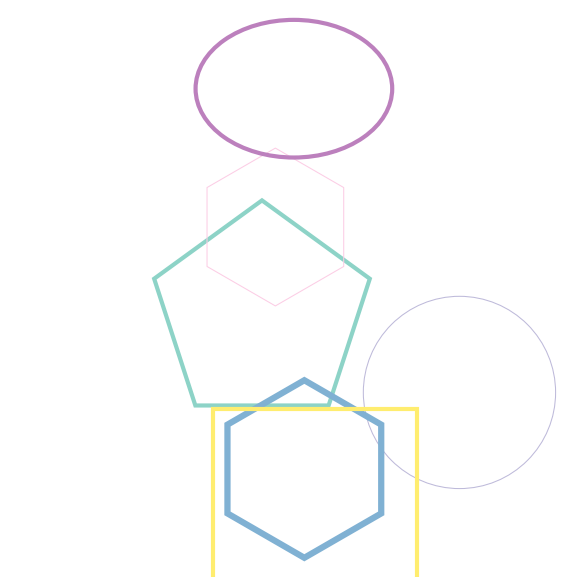[{"shape": "pentagon", "thickness": 2, "radius": 0.98, "center": [0.454, 0.456]}, {"shape": "circle", "thickness": 0.5, "radius": 0.83, "center": [0.796, 0.32]}, {"shape": "hexagon", "thickness": 3, "radius": 0.77, "center": [0.527, 0.187]}, {"shape": "hexagon", "thickness": 0.5, "radius": 0.68, "center": [0.477, 0.606]}, {"shape": "oval", "thickness": 2, "radius": 0.85, "center": [0.509, 0.846]}, {"shape": "square", "thickness": 2, "radius": 0.88, "center": [0.546, 0.114]}]